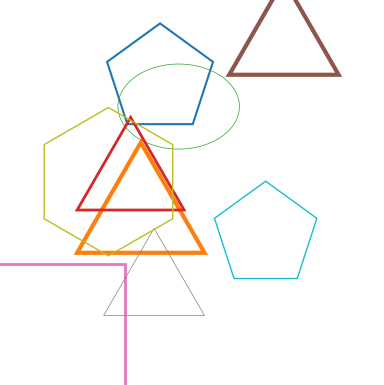[{"shape": "pentagon", "thickness": 1.5, "radius": 0.72, "center": [0.416, 0.795]}, {"shape": "triangle", "thickness": 3, "radius": 0.95, "center": [0.366, 0.439]}, {"shape": "oval", "thickness": 0.5, "radius": 0.79, "center": [0.464, 0.723]}, {"shape": "triangle", "thickness": 2, "radius": 0.8, "center": [0.339, 0.535]}, {"shape": "triangle", "thickness": 3, "radius": 0.82, "center": [0.737, 0.888]}, {"shape": "square", "thickness": 2, "radius": 0.97, "center": [0.131, 0.12]}, {"shape": "triangle", "thickness": 0.5, "radius": 0.76, "center": [0.4, 0.256]}, {"shape": "hexagon", "thickness": 1, "radius": 0.96, "center": [0.282, 0.528]}, {"shape": "pentagon", "thickness": 1, "radius": 0.7, "center": [0.69, 0.39]}]